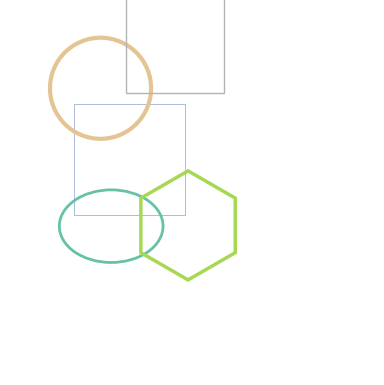[{"shape": "oval", "thickness": 2, "radius": 0.67, "center": [0.289, 0.413]}, {"shape": "square", "thickness": 0.5, "radius": 0.72, "center": [0.336, 0.586]}, {"shape": "hexagon", "thickness": 2.5, "radius": 0.71, "center": [0.488, 0.415]}, {"shape": "circle", "thickness": 3, "radius": 0.66, "center": [0.261, 0.771]}, {"shape": "square", "thickness": 1, "radius": 0.64, "center": [0.454, 0.886]}]